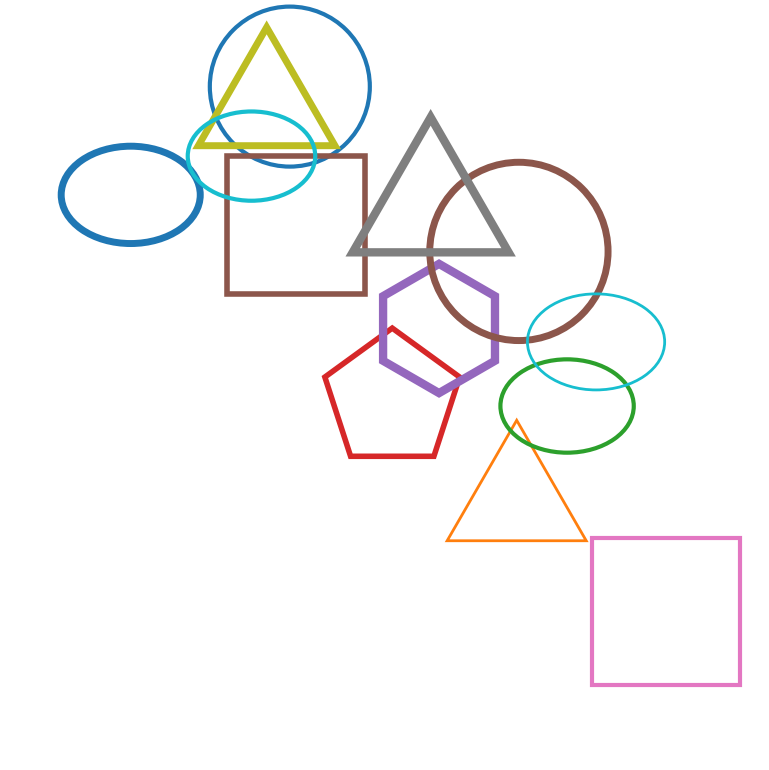[{"shape": "oval", "thickness": 2.5, "radius": 0.45, "center": [0.17, 0.747]}, {"shape": "circle", "thickness": 1.5, "radius": 0.52, "center": [0.376, 0.888]}, {"shape": "triangle", "thickness": 1, "radius": 0.52, "center": [0.671, 0.35]}, {"shape": "oval", "thickness": 1.5, "radius": 0.43, "center": [0.736, 0.473]}, {"shape": "pentagon", "thickness": 2, "radius": 0.46, "center": [0.509, 0.482]}, {"shape": "hexagon", "thickness": 3, "radius": 0.42, "center": [0.57, 0.573]}, {"shape": "circle", "thickness": 2.5, "radius": 0.58, "center": [0.674, 0.673]}, {"shape": "square", "thickness": 2, "radius": 0.45, "center": [0.384, 0.708]}, {"shape": "square", "thickness": 1.5, "radius": 0.48, "center": [0.865, 0.206]}, {"shape": "triangle", "thickness": 3, "radius": 0.58, "center": [0.559, 0.731]}, {"shape": "triangle", "thickness": 2.5, "radius": 0.51, "center": [0.346, 0.862]}, {"shape": "oval", "thickness": 1, "radius": 0.45, "center": [0.774, 0.556]}, {"shape": "oval", "thickness": 1.5, "radius": 0.41, "center": [0.327, 0.797]}]